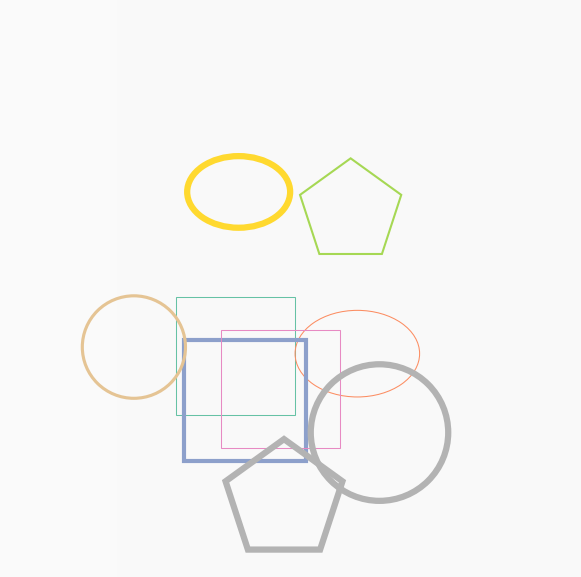[{"shape": "square", "thickness": 0.5, "radius": 0.51, "center": [0.405, 0.383]}, {"shape": "oval", "thickness": 0.5, "radius": 0.54, "center": [0.615, 0.387]}, {"shape": "square", "thickness": 2, "radius": 0.53, "center": [0.422, 0.306]}, {"shape": "square", "thickness": 0.5, "radius": 0.51, "center": [0.482, 0.326]}, {"shape": "pentagon", "thickness": 1, "radius": 0.46, "center": [0.603, 0.633]}, {"shape": "oval", "thickness": 3, "radius": 0.44, "center": [0.411, 0.667]}, {"shape": "circle", "thickness": 1.5, "radius": 0.44, "center": [0.23, 0.398]}, {"shape": "pentagon", "thickness": 3, "radius": 0.53, "center": [0.489, 0.133]}, {"shape": "circle", "thickness": 3, "radius": 0.59, "center": [0.653, 0.25]}]